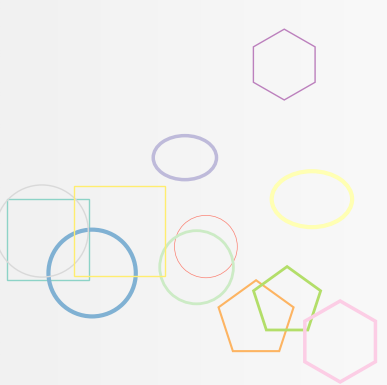[{"shape": "square", "thickness": 1, "radius": 0.53, "center": [0.123, 0.378]}, {"shape": "oval", "thickness": 3, "radius": 0.52, "center": [0.805, 0.483]}, {"shape": "oval", "thickness": 2.5, "radius": 0.41, "center": [0.477, 0.591]}, {"shape": "circle", "thickness": 0.5, "radius": 0.41, "center": [0.531, 0.36]}, {"shape": "circle", "thickness": 3, "radius": 0.56, "center": [0.238, 0.291]}, {"shape": "pentagon", "thickness": 1.5, "radius": 0.51, "center": [0.661, 0.17]}, {"shape": "pentagon", "thickness": 2, "radius": 0.46, "center": [0.741, 0.217]}, {"shape": "hexagon", "thickness": 2.5, "radius": 0.53, "center": [0.878, 0.113]}, {"shape": "circle", "thickness": 1, "radius": 0.6, "center": [0.108, 0.4]}, {"shape": "hexagon", "thickness": 1, "radius": 0.46, "center": [0.734, 0.832]}, {"shape": "circle", "thickness": 2, "radius": 0.48, "center": [0.507, 0.306]}, {"shape": "square", "thickness": 1, "radius": 0.59, "center": [0.307, 0.4]}]